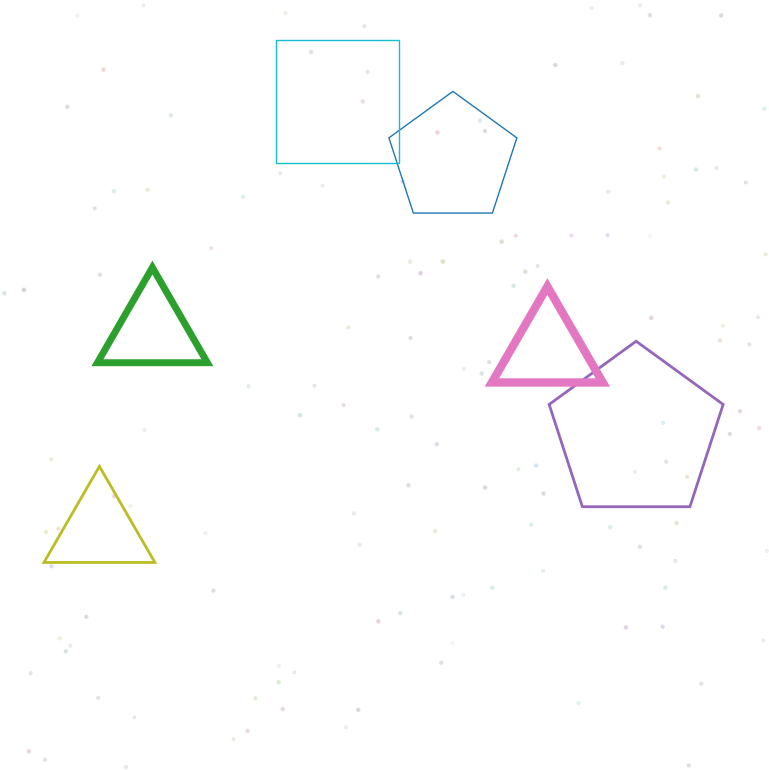[{"shape": "pentagon", "thickness": 0.5, "radius": 0.44, "center": [0.588, 0.794]}, {"shape": "triangle", "thickness": 2.5, "radius": 0.41, "center": [0.198, 0.57]}, {"shape": "pentagon", "thickness": 1, "radius": 0.59, "center": [0.826, 0.438]}, {"shape": "triangle", "thickness": 3, "radius": 0.42, "center": [0.711, 0.545]}, {"shape": "triangle", "thickness": 1, "radius": 0.42, "center": [0.129, 0.311]}, {"shape": "square", "thickness": 0.5, "radius": 0.4, "center": [0.438, 0.868]}]